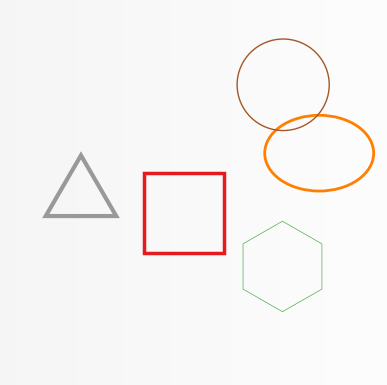[{"shape": "square", "thickness": 2.5, "radius": 0.52, "center": [0.475, 0.446]}, {"shape": "hexagon", "thickness": 0.5, "radius": 0.59, "center": [0.729, 0.308]}, {"shape": "oval", "thickness": 2, "radius": 0.7, "center": [0.824, 0.602]}, {"shape": "circle", "thickness": 1, "radius": 0.59, "center": [0.731, 0.78]}, {"shape": "triangle", "thickness": 3, "radius": 0.53, "center": [0.209, 0.491]}]